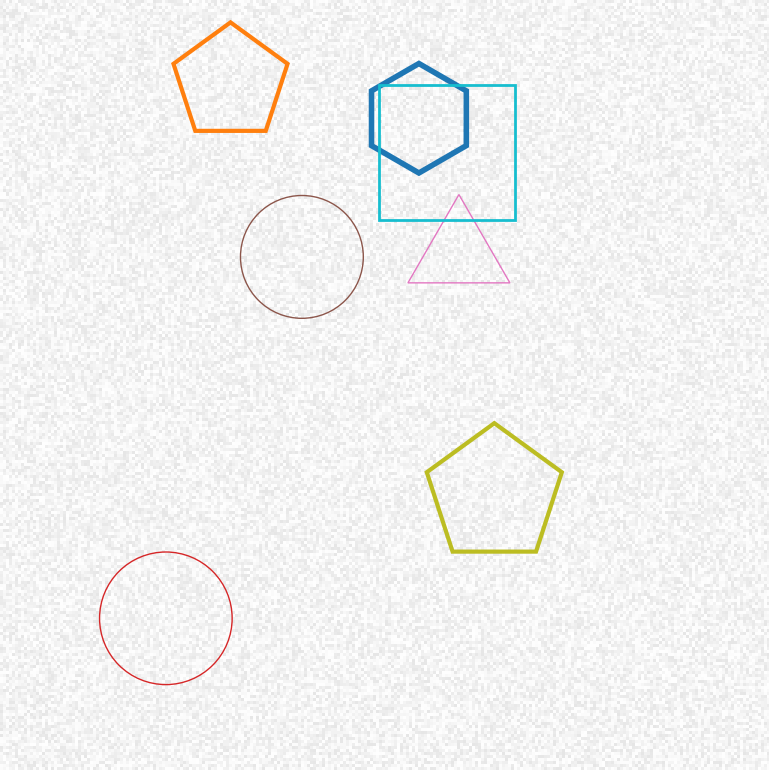[{"shape": "hexagon", "thickness": 2, "radius": 0.36, "center": [0.544, 0.846]}, {"shape": "pentagon", "thickness": 1.5, "radius": 0.39, "center": [0.299, 0.893]}, {"shape": "circle", "thickness": 0.5, "radius": 0.43, "center": [0.215, 0.197]}, {"shape": "circle", "thickness": 0.5, "radius": 0.4, "center": [0.392, 0.666]}, {"shape": "triangle", "thickness": 0.5, "radius": 0.38, "center": [0.596, 0.671]}, {"shape": "pentagon", "thickness": 1.5, "radius": 0.46, "center": [0.642, 0.358]}, {"shape": "square", "thickness": 1, "radius": 0.44, "center": [0.58, 0.802]}]